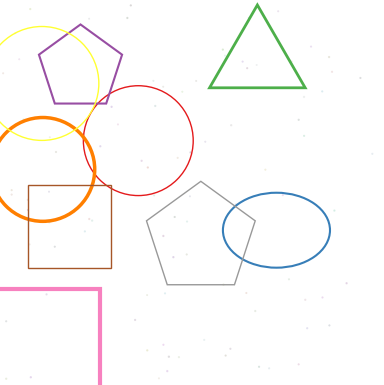[{"shape": "circle", "thickness": 1, "radius": 0.71, "center": [0.359, 0.635]}, {"shape": "oval", "thickness": 1.5, "radius": 0.7, "center": [0.718, 0.402]}, {"shape": "triangle", "thickness": 2, "radius": 0.72, "center": [0.668, 0.844]}, {"shape": "pentagon", "thickness": 1.5, "radius": 0.57, "center": [0.209, 0.823]}, {"shape": "circle", "thickness": 2.5, "radius": 0.67, "center": [0.111, 0.56]}, {"shape": "circle", "thickness": 1, "radius": 0.74, "center": [0.109, 0.783]}, {"shape": "square", "thickness": 1, "radius": 0.54, "center": [0.181, 0.411]}, {"shape": "square", "thickness": 3, "radius": 0.7, "center": [0.12, 0.109]}, {"shape": "pentagon", "thickness": 1, "radius": 0.74, "center": [0.522, 0.381]}]